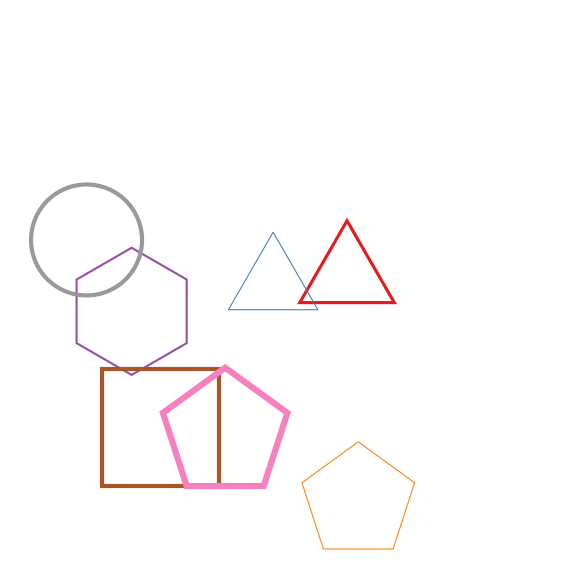[{"shape": "triangle", "thickness": 1.5, "radius": 0.47, "center": [0.601, 0.522]}, {"shape": "triangle", "thickness": 0.5, "radius": 0.45, "center": [0.473, 0.508]}, {"shape": "hexagon", "thickness": 1, "radius": 0.55, "center": [0.228, 0.46]}, {"shape": "pentagon", "thickness": 0.5, "radius": 0.51, "center": [0.62, 0.131]}, {"shape": "square", "thickness": 2, "radius": 0.51, "center": [0.278, 0.258]}, {"shape": "pentagon", "thickness": 3, "radius": 0.57, "center": [0.39, 0.249]}, {"shape": "circle", "thickness": 2, "radius": 0.48, "center": [0.15, 0.584]}]